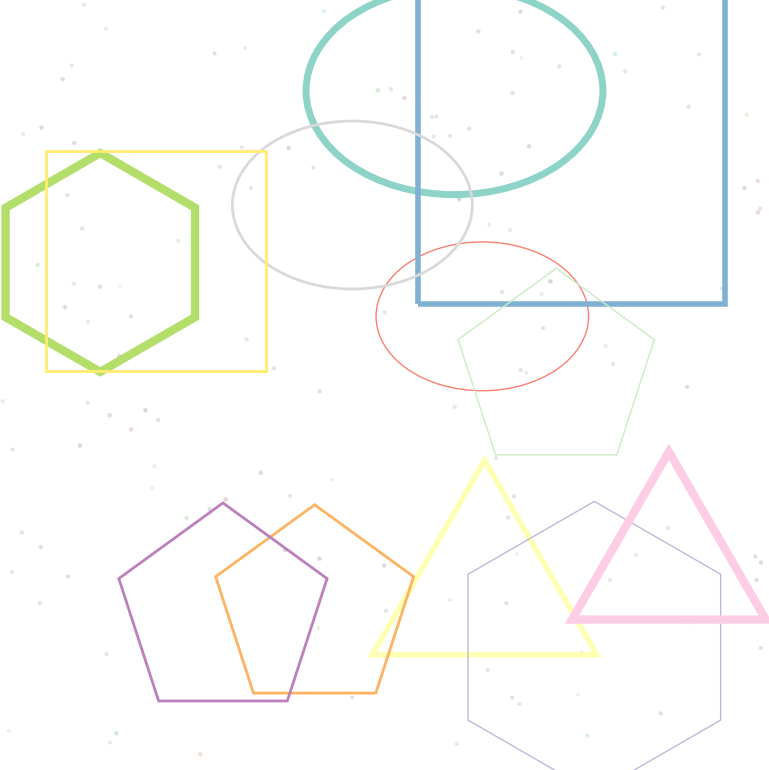[{"shape": "oval", "thickness": 2.5, "radius": 0.96, "center": [0.59, 0.882]}, {"shape": "triangle", "thickness": 2, "radius": 0.84, "center": [0.629, 0.234]}, {"shape": "hexagon", "thickness": 0.5, "radius": 0.95, "center": [0.772, 0.159]}, {"shape": "oval", "thickness": 0.5, "radius": 0.69, "center": [0.626, 0.589]}, {"shape": "square", "thickness": 2, "radius": 1.0, "center": [0.743, 0.804]}, {"shape": "pentagon", "thickness": 1, "radius": 0.68, "center": [0.409, 0.209]}, {"shape": "hexagon", "thickness": 3, "radius": 0.71, "center": [0.13, 0.659]}, {"shape": "triangle", "thickness": 3, "radius": 0.73, "center": [0.869, 0.268]}, {"shape": "oval", "thickness": 1, "radius": 0.78, "center": [0.458, 0.734]}, {"shape": "pentagon", "thickness": 1, "radius": 0.71, "center": [0.29, 0.205]}, {"shape": "pentagon", "thickness": 0.5, "radius": 0.67, "center": [0.722, 0.518]}, {"shape": "square", "thickness": 1, "radius": 0.71, "center": [0.202, 0.662]}]